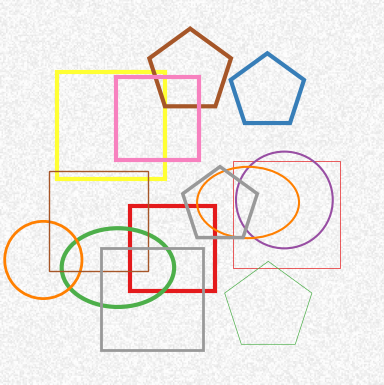[{"shape": "square", "thickness": 0.5, "radius": 0.69, "center": [0.745, 0.443]}, {"shape": "square", "thickness": 3, "radius": 0.55, "center": [0.447, 0.354]}, {"shape": "pentagon", "thickness": 3, "radius": 0.5, "center": [0.694, 0.761]}, {"shape": "oval", "thickness": 3, "radius": 0.73, "center": [0.306, 0.305]}, {"shape": "pentagon", "thickness": 0.5, "radius": 0.6, "center": [0.697, 0.202]}, {"shape": "circle", "thickness": 1.5, "radius": 0.63, "center": [0.739, 0.481]}, {"shape": "oval", "thickness": 1.5, "radius": 0.66, "center": [0.644, 0.474]}, {"shape": "circle", "thickness": 2, "radius": 0.5, "center": [0.113, 0.325]}, {"shape": "square", "thickness": 3, "radius": 0.7, "center": [0.289, 0.674]}, {"shape": "square", "thickness": 1, "radius": 0.65, "center": [0.256, 0.426]}, {"shape": "pentagon", "thickness": 3, "radius": 0.56, "center": [0.494, 0.814]}, {"shape": "square", "thickness": 3, "radius": 0.54, "center": [0.408, 0.692]}, {"shape": "square", "thickness": 2, "radius": 0.66, "center": [0.394, 0.223]}, {"shape": "pentagon", "thickness": 2.5, "radius": 0.51, "center": [0.571, 0.465]}]